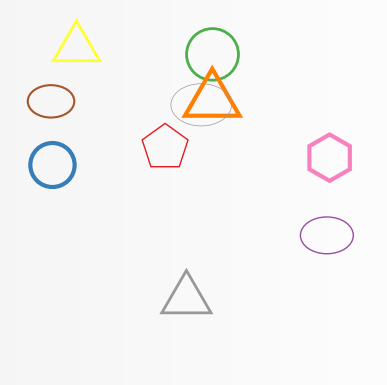[{"shape": "pentagon", "thickness": 1, "radius": 0.31, "center": [0.426, 0.617]}, {"shape": "circle", "thickness": 3, "radius": 0.29, "center": [0.135, 0.571]}, {"shape": "circle", "thickness": 2, "radius": 0.33, "center": [0.548, 0.859]}, {"shape": "oval", "thickness": 1, "radius": 0.34, "center": [0.844, 0.389]}, {"shape": "triangle", "thickness": 3, "radius": 0.41, "center": [0.548, 0.74]}, {"shape": "triangle", "thickness": 2, "radius": 0.34, "center": [0.197, 0.877]}, {"shape": "oval", "thickness": 1.5, "radius": 0.3, "center": [0.132, 0.737]}, {"shape": "hexagon", "thickness": 3, "radius": 0.3, "center": [0.851, 0.59]}, {"shape": "triangle", "thickness": 2, "radius": 0.37, "center": [0.481, 0.224]}, {"shape": "oval", "thickness": 0.5, "radius": 0.39, "center": [0.519, 0.728]}]